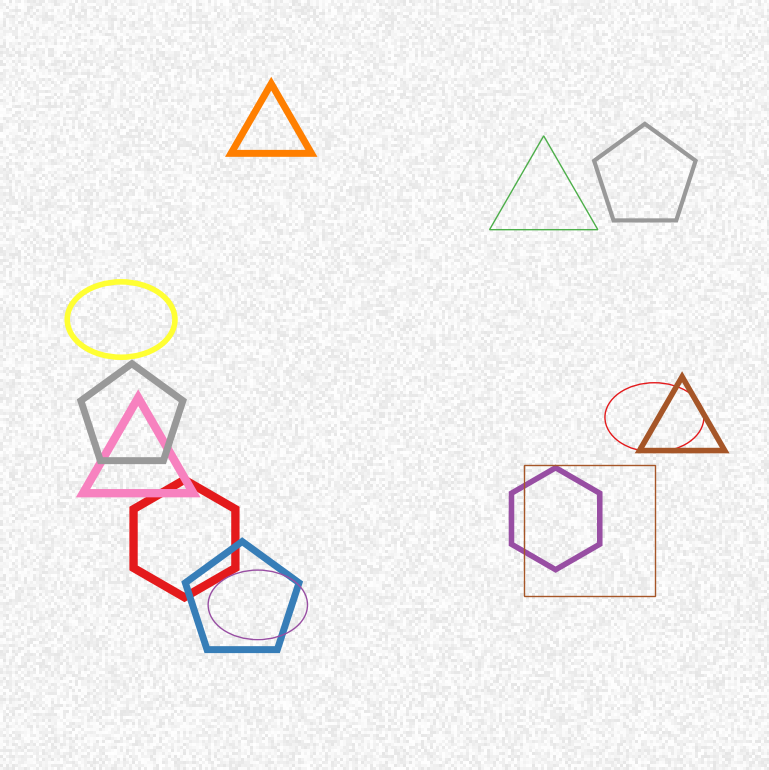[{"shape": "oval", "thickness": 0.5, "radius": 0.32, "center": [0.85, 0.458]}, {"shape": "hexagon", "thickness": 3, "radius": 0.38, "center": [0.24, 0.301]}, {"shape": "pentagon", "thickness": 2.5, "radius": 0.39, "center": [0.315, 0.219]}, {"shape": "triangle", "thickness": 0.5, "radius": 0.41, "center": [0.706, 0.742]}, {"shape": "oval", "thickness": 0.5, "radius": 0.32, "center": [0.335, 0.214]}, {"shape": "hexagon", "thickness": 2, "radius": 0.33, "center": [0.722, 0.326]}, {"shape": "triangle", "thickness": 2.5, "radius": 0.3, "center": [0.352, 0.831]}, {"shape": "oval", "thickness": 2, "radius": 0.35, "center": [0.157, 0.585]}, {"shape": "square", "thickness": 0.5, "radius": 0.42, "center": [0.766, 0.311]}, {"shape": "triangle", "thickness": 2, "radius": 0.32, "center": [0.886, 0.447]}, {"shape": "triangle", "thickness": 3, "radius": 0.41, "center": [0.179, 0.401]}, {"shape": "pentagon", "thickness": 2.5, "radius": 0.35, "center": [0.171, 0.458]}, {"shape": "pentagon", "thickness": 1.5, "radius": 0.35, "center": [0.837, 0.77]}]